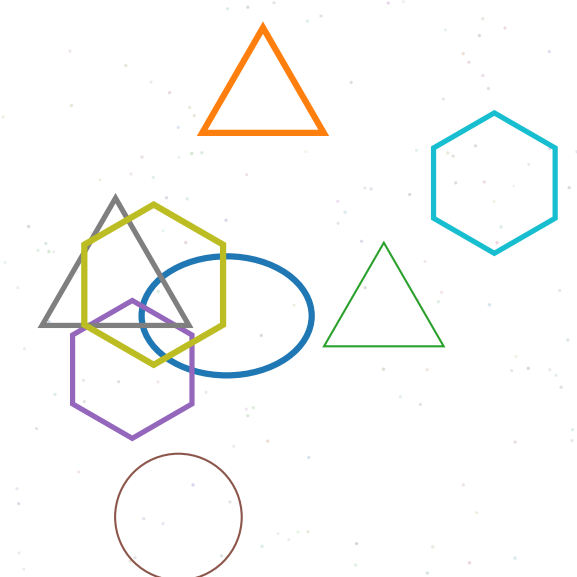[{"shape": "oval", "thickness": 3, "radius": 0.74, "center": [0.392, 0.452]}, {"shape": "triangle", "thickness": 3, "radius": 0.61, "center": [0.455, 0.83]}, {"shape": "triangle", "thickness": 1, "radius": 0.6, "center": [0.665, 0.459]}, {"shape": "hexagon", "thickness": 2.5, "radius": 0.6, "center": [0.229, 0.359]}, {"shape": "circle", "thickness": 1, "radius": 0.55, "center": [0.309, 0.104]}, {"shape": "triangle", "thickness": 2.5, "radius": 0.73, "center": [0.2, 0.509]}, {"shape": "hexagon", "thickness": 3, "radius": 0.69, "center": [0.266, 0.506]}, {"shape": "hexagon", "thickness": 2.5, "radius": 0.61, "center": [0.856, 0.682]}]